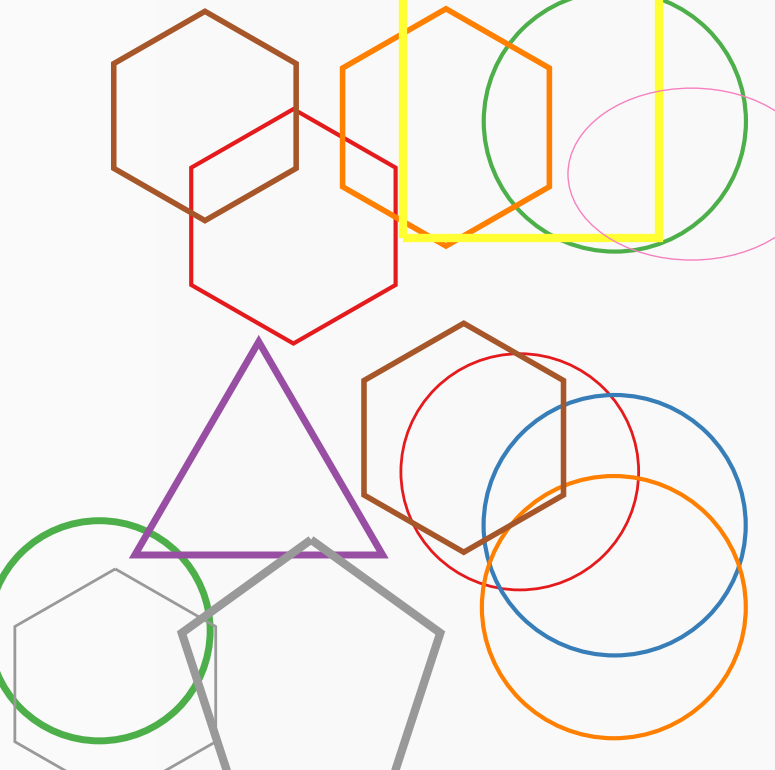[{"shape": "circle", "thickness": 1, "radius": 0.77, "center": [0.671, 0.387]}, {"shape": "hexagon", "thickness": 1.5, "radius": 0.76, "center": [0.379, 0.706]}, {"shape": "circle", "thickness": 1.5, "radius": 0.85, "center": [0.793, 0.318]}, {"shape": "circle", "thickness": 2.5, "radius": 0.71, "center": [0.128, 0.181]}, {"shape": "circle", "thickness": 1.5, "radius": 0.85, "center": [0.793, 0.842]}, {"shape": "triangle", "thickness": 2.5, "radius": 0.92, "center": [0.334, 0.372]}, {"shape": "circle", "thickness": 1.5, "radius": 0.85, "center": [0.792, 0.212]}, {"shape": "hexagon", "thickness": 2, "radius": 0.77, "center": [0.575, 0.835]}, {"shape": "square", "thickness": 3, "radius": 0.83, "center": [0.685, 0.856]}, {"shape": "hexagon", "thickness": 2, "radius": 0.68, "center": [0.264, 0.849]}, {"shape": "hexagon", "thickness": 2, "radius": 0.74, "center": [0.598, 0.431]}, {"shape": "oval", "thickness": 0.5, "radius": 0.8, "center": [0.892, 0.774]}, {"shape": "hexagon", "thickness": 1, "radius": 0.75, "center": [0.149, 0.112]}, {"shape": "pentagon", "thickness": 3, "radius": 0.88, "center": [0.401, 0.124]}]